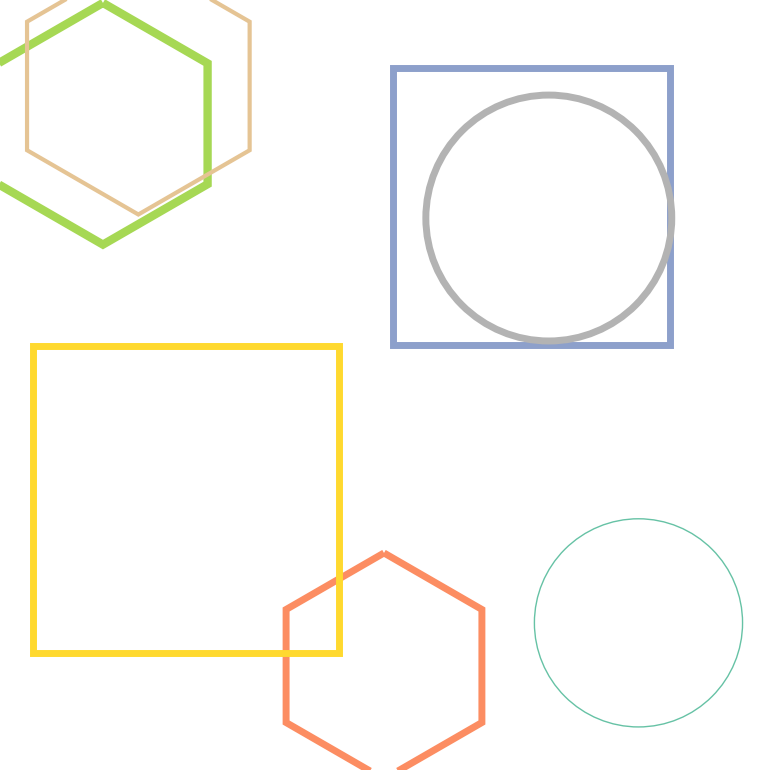[{"shape": "circle", "thickness": 0.5, "radius": 0.68, "center": [0.829, 0.191]}, {"shape": "hexagon", "thickness": 2.5, "radius": 0.73, "center": [0.499, 0.135]}, {"shape": "square", "thickness": 2.5, "radius": 0.9, "center": [0.69, 0.732]}, {"shape": "hexagon", "thickness": 3, "radius": 0.78, "center": [0.134, 0.839]}, {"shape": "square", "thickness": 2.5, "radius": 1.0, "center": [0.242, 0.352]}, {"shape": "hexagon", "thickness": 1.5, "radius": 0.83, "center": [0.18, 0.888]}, {"shape": "circle", "thickness": 2.5, "radius": 0.8, "center": [0.713, 0.717]}]